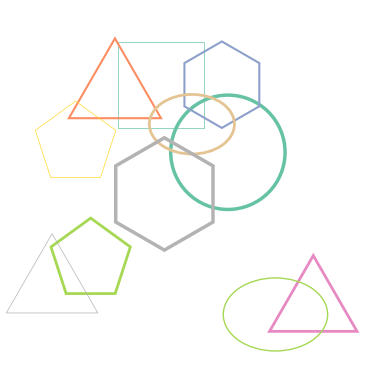[{"shape": "circle", "thickness": 2.5, "radius": 0.74, "center": [0.592, 0.604]}, {"shape": "square", "thickness": 0.5, "radius": 0.56, "center": [0.418, 0.779]}, {"shape": "triangle", "thickness": 1.5, "radius": 0.69, "center": [0.299, 0.762]}, {"shape": "hexagon", "thickness": 1.5, "radius": 0.56, "center": [0.576, 0.78]}, {"shape": "triangle", "thickness": 2, "radius": 0.66, "center": [0.814, 0.205]}, {"shape": "pentagon", "thickness": 2, "radius": 0.54, "center": [0.236, 0.325]}, {"shape": "oval", "thickness": 1, "radius": 0.68, "center": [0.715, 0.183]}, {"shape": "pentagon", "thickness": 0.5, "radius": 0.55, "center": [0.196, 0.627]}, {"shape": "oval", "thickness": 2, "radius": 0.55, "center": [0.498, 0.677]}, {"shape": "hexagon", "thickness": 2.5, "radius": 0.73, "center": [0.427, 0.496]}, {"shape": "triangle", "thickness": 0.5, "radius": 0.69, "center": [0.135, 0.256]}]